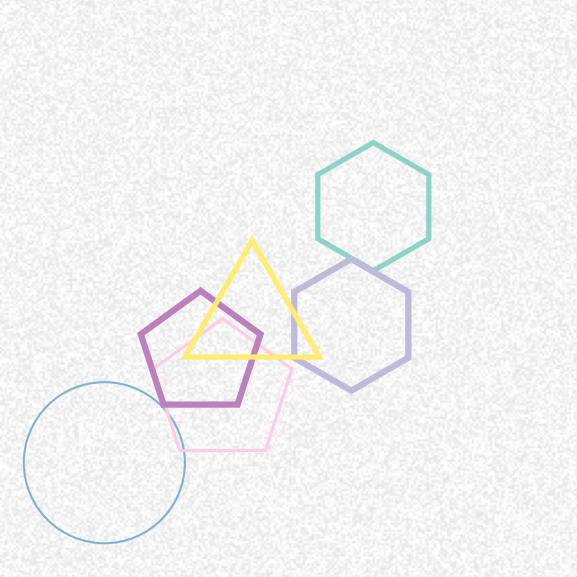[{"shape": "hexagon", "thickness": 2.5, "radius": 0.55, "center": [0.646, 0.641]}, {"shape": "hexagon", "thickness": 3, "radius": 0.57, "center": [0.608, 0.437]}, {"shape": "circle", "thickness": 1, "radius": 0.7, "center": [0.181, 0.198]}, {"shape": "pentagon", "thickness": 1.5, "radius": 0.63, "center": [0.385, 0.321]}, {"shape": "pentagon", "thickness": 3, "radius": 0.54, "center": [0.347, 0.387]}, {"shape": "triangle", "thickness": 2.5, "radius": 0.67, "center": [0.437, 0.448]}]